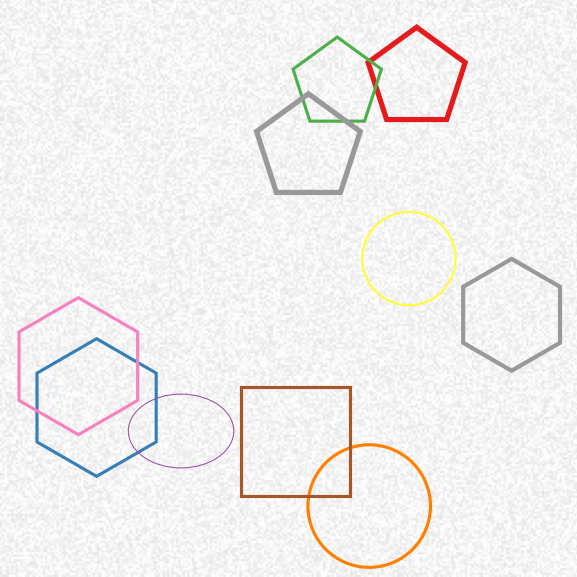[{"shape": "pentagon", "thickness": 2.5, "radius": 0.44, "center": [0.721, 0.864]}, {"shape": "hexagon", "thickness": 1.5, "radius": 0.6, "center": [0.167, 0.293]}, {"shape": "pentagon", "thickness": 1.5, "radius": 0.4, "center": [0.584, 0.854]}, {"shape": "oval", "thickness": 0.5, "radius": 0.46, "center": [0.314, 0.253]}, {"shape": "circle", "thickness": 1.5, "radius": 0.53, "center": [0.639, 0.123]}, {"shape": "circle", "thickness": 1, "radius": 0.4, "center": [0.708, 0.551]}, {"shape": "square", "thickness": 1.5, "radius": 0.47, "center": [0.511, 0.235]}, {"shape": "hexagon", "thickness": 1.5, "radius": 0.59, "center": [0.136, 0.365]}, {"shape": "hexagon", "thickness": 2, "radius": 0.48, "center": [0.886, 0.454]}, {"shape": "pentagon", "thickness": 2.5, "radius": 0.47, "center": [0.534, 0.742]}]